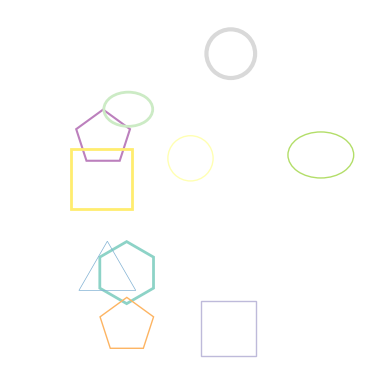[{"shape": "hexagon", "thickness": 2, "radius": 0.4, "center": [0.329, 0.292]}, {"shape": "circle", "thickness": 1, "radius": 0.29, "center": [0.495, 0.589]}, {"shape": "square", "thickness": 1, "radius": 0.36, "center": [0.592, 0.146]}, {"shape": "triangle", "thickness": 0.5, "radius": 0.43, "center": [0.279, 0.288]}, {"shape": "pentagon", "thickness": 1, "radius": 0.37, "center": [0.329, 0.154]}, {"shape": "oval", "thickness": 1, "radius": 0.43, "center": [0.833, 0.597]}, {"shape": "circle", "thickness": 3, "radius": 0.32, "center": [0.599, 0.861]}, {"shape": "pentagon", "thickness": 1.5, "radius": 0.37, "center": [0.268, 0.642]}, {"shape": "oval", "thickness": 2, "radius": 0.32, "center": [0.333, 0.716]}, {"shape": "square", "thickness": 2, "radius": 0.39, "center": [0.264, 0.536]}]